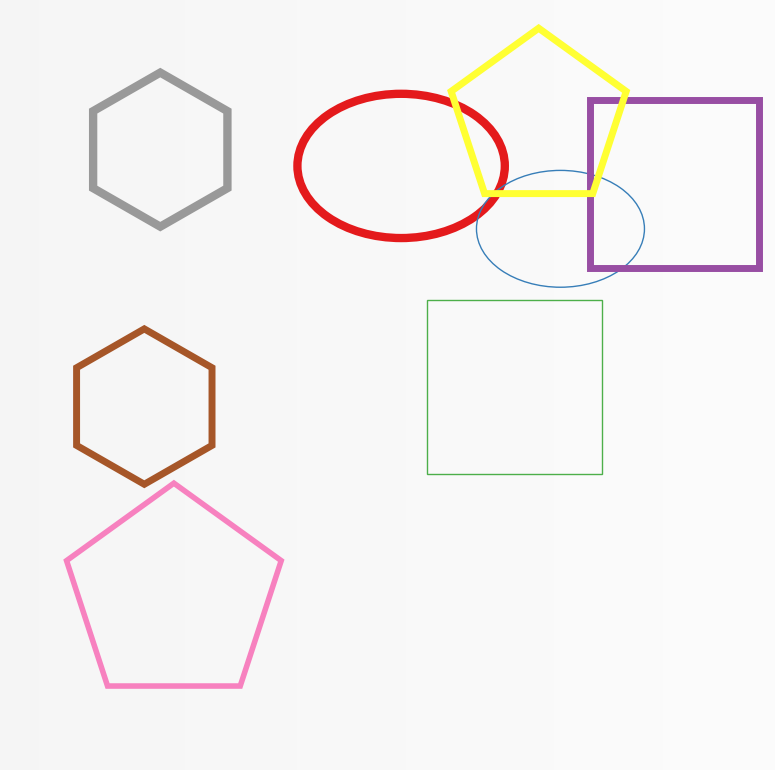[{"shape": "oval", "thickness": 3, "radius": 0.67, "center": [0.518, 0.785]}, {"shape": "oval", "thickness": 0.5, "radius": 0.54, "center": [0.723, 0.703]}, {"shape": "square", "thickness": 0.5, "radius": 0.57, "center": [0.664, 0.497]}, {"shape": "square", "thickness": 2.5, "radius": 0.55, "center": [0.871, 0.761]}, {"shape": "pentagon", "thickness": 2.5, "radius": 0.59, "center": [0.695, 0.845]}, {"shape": "hexagon", "thickness": 2.5, "radius": 0.5, "center": [0.186, 0.472]}, {"shape": "pentagon", "thickness": 2, "radius": 0.73, "center": [0.224, 0.227]}, {"shape": "hexagon", "thickness": 3, "radius": 0.5, "center": [0.207, 0.806]}]